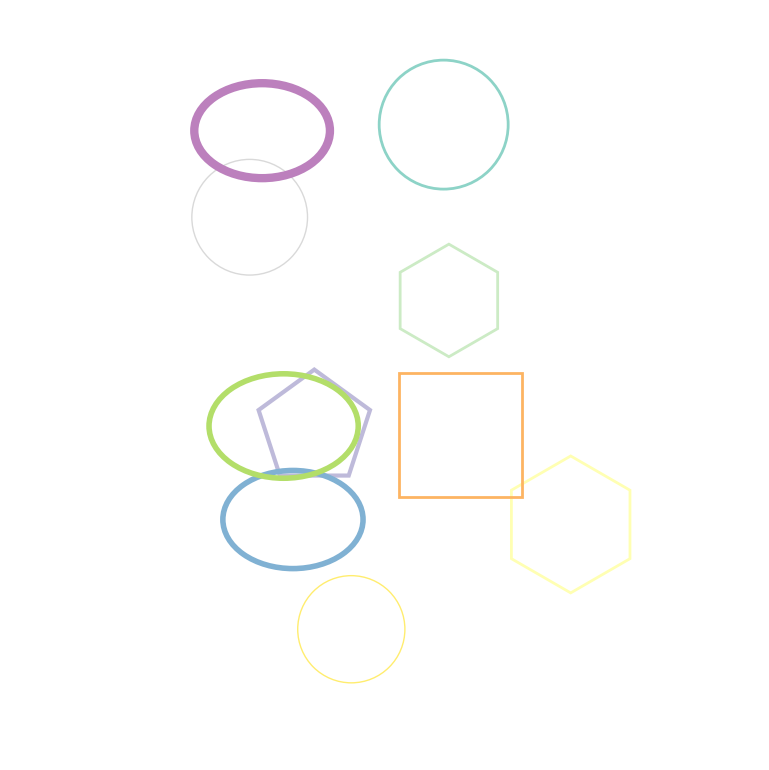[{"shape": "circle", "thickness": 1, "radius": 0.42, "center": [0.576, 0.838]}, {"shape": "hexagon", "thickness": 1, "radius": 0.44, "center": [0.741, 0.319]}, {"shape": "pentagon", "thickness": 1.5, "radius": 0.38, "center": [0.408, 0.444]}, {"shape": "oval", "thickness": 2, "radius": 0.46, "center": [0.38, 0.325]}, {"shape": "square", "thickness": 1, "radius": 0.4, "center": [0.599, 0.435]}, {"shape": "oval", "thickness": 2, "radius": 0.48, "center": [0.368, 0.447]}, {"shape": "circle", "thickness": 0.5, "radius": 0.38, "center": [0.324, 0.718]}, {"shape": "oval", "thickness": 3, "radius": 0.44, "center": [0.34, 0.83]}, {"shape": "hexagon", "thickness": 1, "radius": 0.37, "center": [0.583, 0.61]}, {"shape": "circle", "thickness": 0.5, "radius": 0.35, "center": [0.456, 0.183]}]